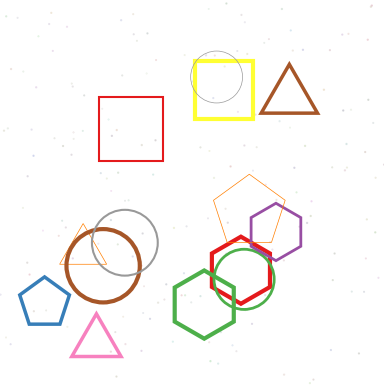[{"shape": "hexagon", "thickness": 3, "radius": 0.44, "center": [0.626, 0.298]}, {"shape": "square", "thickness": 1.5, "radius": 0.42, "center": [0.34, 0.665]}, {"shape": "pentagon", "thickness": 2.5, "radius": 0.34, "center": [0.116, 0.213]}, {"shape": "circle", "thickness": 2, "radius": 0.39, "center": [0.634, 0.274]}, {"shape": "hexagon", "thickness": 3, "radius": 0.44, "center": [0.53, 0.209]}, {"shape": "hexagon", "thickness": 2, "radius": 0.37, "center": [0.717, 0.398]}, {"shape": "pentagon", "thickness": 0.5, "radius": 0.49, "center": [0.648, 0.45]}, {"shape": "triangle", "thickness": 0.5, "radius": 0.35, "center": [0.216, 0.349]}, {"shape": "square", "thickness": 3, "radius": 0.38, "center": [0.582, 0.767]}, {"shape": "circle", "thickness": 3, "radius": 0.48, "center": [0.268, 0.31]}, {"shape": "triangle", "thickness": 2.5, "radius": 0.42, "center": [0.752, 0.748]}, {"shape": "triangle", "thickness": 2.5, "radius": 0.37, "center": [0.25, 0.111]}, {"shape": "circle", "thickness": 0.5, "radius": 0.34, "center": [0.563, 0.8]}, {"shape": "circle", "thickness": 1.5, "radius": 0.43, "center": [0.324, 0.37]}]